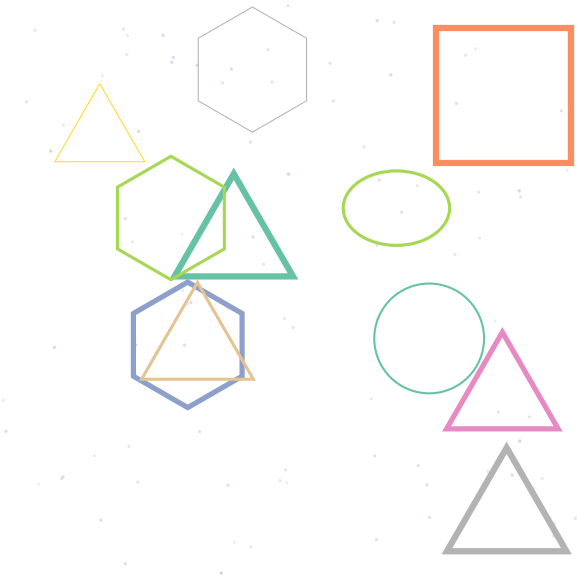[{"shape": "circle", "thickness": 1, "radius": 0.48, "center": [0.743, 0.413]}, {"shape": "triangle", "thickness": 3, "radius": 0.59, "center": [0.405, 0.58]}, {"shape": "square", "thickness": 3, "radius": 0.58, "center": [0.872, 0.833]}, {"shape": "hexagon", "thickness": 2.5, "radius": 0.54, "center": [0.325, 0.402]}, {"shape": "triangle", "thickness": 2.5, "radius": 0.56, "center": [0.87, 0.312]}, {"shape": "hexagon", "thickness": 1.5, "radius": 0.53, "center": [0.296, 0.622]}, {"shape": "oval", "thickness": 1.5, "radius": 0.46, "center": [0.686, 0.639]}, {"shape": "triangle", "thickness": 0.5, "radius": 0.45, "center": [0.173, 0.764]}, {"shape": "triangle", "thickness": 1.5, "radius": 0.56, "center": [0.342, 0.398]}, {"shape": "triangle", "thickness": 3, "radius": 0.6, "center": [0.877, 0.104]}, {"shape": "hexagon", "thickness": 0.5, "radius": 0.54, "center": [0.437, 0.879]}]